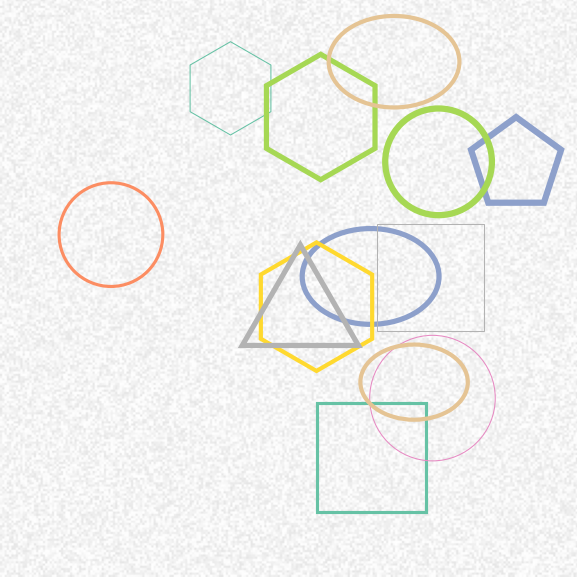[{"shape": "square", "thickness": 1.5, "radius": 0.47, "center": [0.644, 0.206]}, {"shape": "hexagon", "thickness": 0.5, "radius": 0.4, "center": [0.399, 0.846]}, {"shape": "circle", "thickness": 1.5, "radius": 0.45, "center": [0.192, 0.593]}, {"shape": "pentagon", "thickness": 3, "radius": 0.41, "center": [0.894, 0.714]}, {"shape": "oval", "thickness": 2.5, "radius": 0.59, "center": [0.642, 0.52]}, {"shape": "circle", "thickness": 0.5, "radius": 0.54, "center": [0.749, 0.31]}, {"shape": "circle", "thickness": 3, "radius": 0.46, "center": [0.759, 0.719]}, {"shape": "hexagon", "thickness": 2.5, "radius": 0.54, "center": [0.555, 0.797]}, {"shape": "hexagon", "thickness": 2, "radius": 0.56, "center": [0.548, 0.468]}, {"shape": "oval", "thickness": 2, "radius": 0.47, "center": [0.717, 0.337]}, {"shape": "oval", "thickness": 2, "radius": 0.57, "center": [0.682, 0.892]}, {"shape": "triangle", "thickness": 2.5, "radius": 0.58, "center": [0.52, 0.459]}, {"shape": "square", "thickness": 0.5, "radius": 0.46, "center": [0.745, 0.518]}]